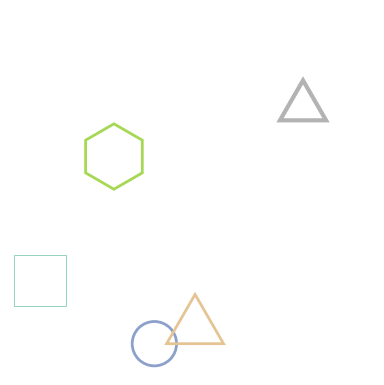[{"shape": "square", "thickness": 0.5, "radius": 0.33, "center": [0.104, 0.272]}, {"shape": "circle", "thickness": 2, "radius": 0.29, "center": [0.401, 0.107]}, {"shape": "hexagon", "thickness": 2, "radius": 0.42, "center": [0.296, 0.593]}, {"shape": "triangle", "thickness": 2, "radius": 0.43, "center": [0.507, 0.15]}, {"shape": "triangle", "thickness": 3, "radius": 0.35, "center": [0.787, 0.722]}]